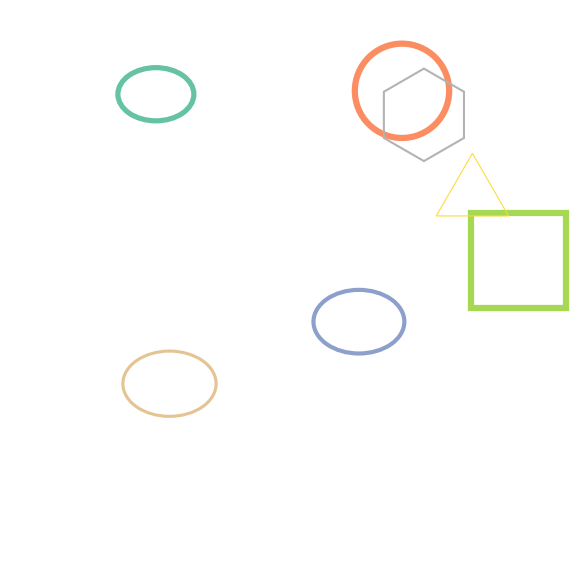[{"shape": "oval", "thickness": 2.5, "radius": 0.33, "center": [0.27, 0.836]}, {"shape": "circle", "thickness": 3, "radius": 0.41, "center": [0.696, 0.842]}, {"shape": "oval", "thickness": 2, "radius": 0.39, "center": [0.621, 0.442]}, {"shape": "square", "thickness": 3, "radius": 0.41, "center": [0.898, 0.549]}, {"shape": "triangle", "thickness": 0.5, "radius": 0.36, "center": [0.818, 0.661]}, {"shape": "oval", "thickness": 1.5, "radius": 0.4, "center": [0.293, 0.335]}, {"shape": "hexagon", "thickness": 1, "radius": 0.4, "center": [0.734, 0.8]}]